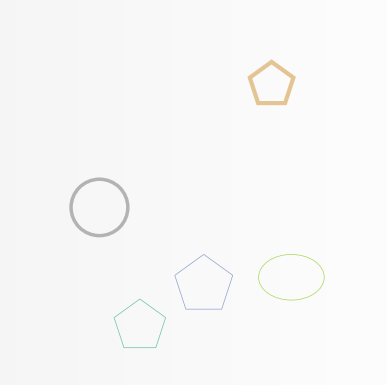[{"shape": "pentagon", "thickness": 0.5, "radius": 0.35, "center": [0.361, 0.153]}, {"shape": "pentagon", "thickness": 0.5, "radius": 0.39, "center": [0.526, 0.261]}, {"shape": "oval", "thickness": 0.5, "radius": 0.42, "center": [0.752, 0.28]}, {"shape": "pentagon", "thickness": 3, "radius": 0.3, "center": [0.701, 0.78]}, {"shape": "circle", "thickness": 2.5, "radius": 0.37, "center": [0.257, 0.461]}]